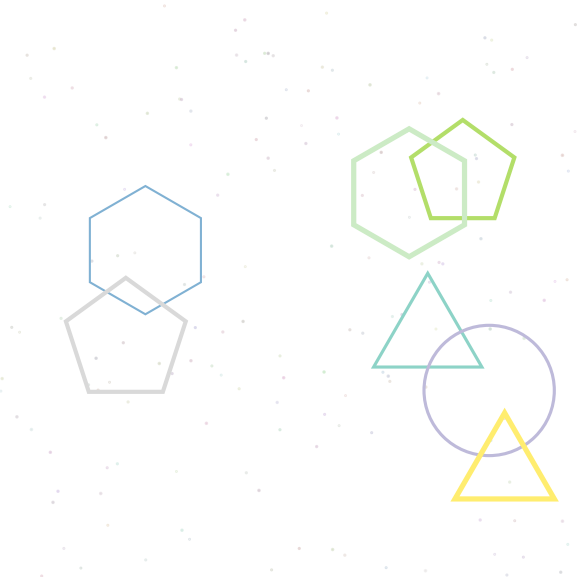[{"shape": "triangle", "thickness": 1.5, "radius": 0.54, "center": [0.741, 0.418]}, {"shape": "circle", "thickness": 1.5, "radius": 0.56, "center": [0.847, 0.323]}, {"shape": "hexagon", "thickness": 1, "radius": 0.56, "center": [0.252, 0.566]}, {"shape": "pentagon", "thickness": 2, "radius": 0.47, "center": [0.801, 0.697]}, {"shape": "pentagon", "thickness": 2, "radius": 0.55, "center": [0.218, 0.409]}, {"shape": "hexagon", "thickness": 2.5, "radius": 0.55, "center": [0.708, 0.665]}, {"shape": "triangle", "thickness": 2.5, "radius": 0.5, "center": [0.874, 0.185]}]